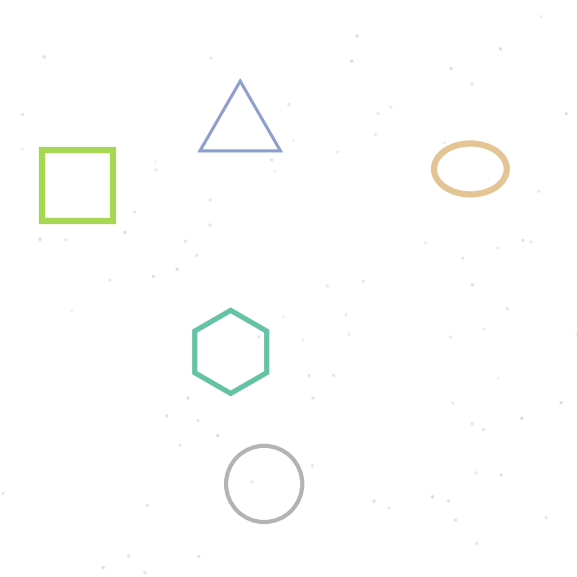[{"shape": "hexagon", "thickness": 2.5, "radius": 0.36, "center": [0.399, 0.39]}, {"shape": "triangle", "thickness": 1.5, "radius": 0.4, "center": [0.416, 0.778]}, {"shape": "square", "thickness": 3, "radius": 0.31, "center": [0.134, 0.678]}, {"shape": "oval", "thickness": 3, "radius": 0.32, "center": [0.815, 0.707]}, {"shape": "circle", "thickness": 2, "radius": 0.33, "center": [0.457, 0.161]}]